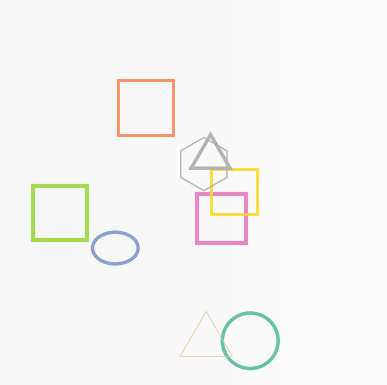[{"shape": "circle", "thickness": 2.5, "radius": 0.36, "center": [0.646, 0.115]}, {"shape": "square", "thickness": 2, "radius": 0.36, "center": [0.376, 0.721]}, {"shape": "oval", "thickness": 2.5, "radius": 0.29, "center": [0.298, 0.356]}, {"shape": "square", "thickness": 3, "radius": 0.32, "center": [0.572, 0.433]}, {"shape": "square", "thickness": 3, "radius": 0.35, "center": [0.155, 0.446]}, {"shape": "square", "thickness": 2, "radius": 0.29, "center": [0.604, 0.503]}, {"shape": "triangle", "thickness": 0.5, "radius": 0.39, "center": [0.532, 0.113]}, {"shape": "hexagon", "thickness": 1, "radius": 0.34, "center": [0.526, 0.574]}, {"shape": "triangle", "thickness": 2.5, "radius": 0.29, "center": [0.543, 0.592]}]